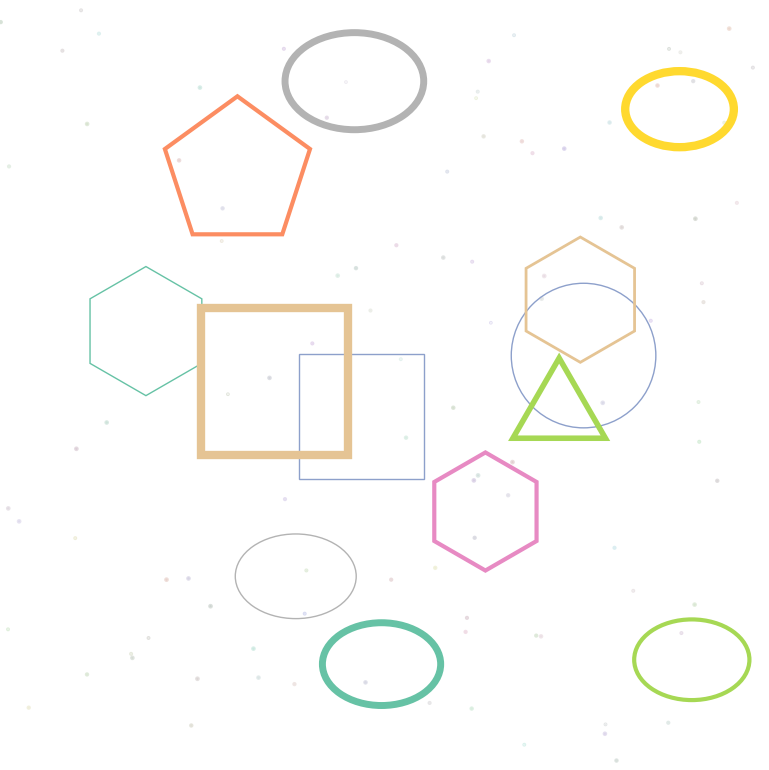[{"shape": "oval", "thickness": 2.5, "radius": 0.38, "center": [0.496, 0.138]}, {"shape": "hexagon", "thickness": 0.5, "radius": 0.42, "center": [0.19, 0.57]}, {"shape": "pentagon", "thickness": 1.5, "radius": 0.5, "center": [0.308, 0.776]}, {"shape": "circle", "thickness": 0.5, "radius": 0.47, "center": [0.758, 0.538]}, {"shape": "square", "thickness": 0.5, "radius": 0.41, "center": [0.47, 0.459]}, {"shape": "hexagon", "thickness": 1.5, "radius": 0.38, "center": [0.63, 0.336]}, {"shape": "oval", "thickness": 1.5, "radius": 0.37, "center": [0.898, 0.143]}, {"shape": "triangle", "thickness": 2, "radius": 0.35, "center": [0.726, 0.466]}, {"shape": "oval", "thickness": 3, "radius": 0.35, "center": [0.883, 0.858]}, {"shape": "square", "thickness": 3, "radius": 0.48, "center": [0.357, 0.504]}, {"shape": "hexagon", "thickness": 1, "radius": 0.41, "center": [0.754, 0.611]}, {"shape": "oval", "thickness": 0.5, "radius": 0.39, "center": [0.384, 0.252]}, {"shape": "oval", "thickness": 2.5, "radius": 0.45, "center": [0.46, 0.895]}]